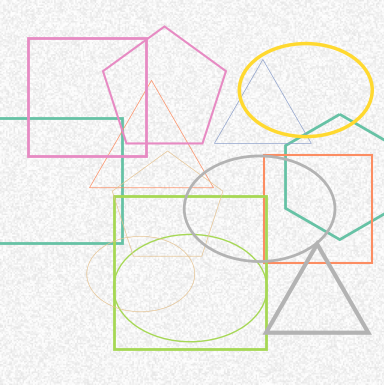[{"shape": "hexagon", "thickness": 2, "radius": 0.81, "center": [0.883, 0.54]}, {"shape": "square", "thickness": 2, "radius": 0.81, "center": [0.155, 0.532]}, {"shape": "triangle", "thickness": 0.5, "radius": 0.93, "center": [0.394, 0.605]}, {"shape": "square", "thickness": 1.5, "radius": 0.7, "center": [0.826, 0.457]}, {"shape": "triangle", "thickness": 0.5, "radius": 0.73, "center": [0.683, 0.7]}, {"shape": "square", "thickness": 2, "radius": 0.77, "center": [0.226, 0.749]}, {"shape": "pentagon", "thickness": 1.5, "radius": 0.84, "center": [0.427, 0.763]}, {"shape": "oval", "thickness": 1, "radius": 1.0, "center": [0.494, 0.252]}, {"shape": "square", "thickness": 2, "radius": 0.99, "center": [0.493, 0.292]}, {"shape": "oval", "thickness": 2.5, "radius": 0.86, "center": [0.794, 0.766]}, {"shape": "oval", "thickness": 0.5, "radius": 0.7, "center": [0.366, 0.288]}, {"shape": "pentagon", "thickness": 0.5, "radius": 0.76, "center": [0.435, 0.457]}, {"shape": "triangle", "thickness": 3, "radius": 0.77, "center": [0.824, 0.213]}, {"shape": "oval", "thickness": 2, "radius": 0.98, "center": [0.674, 0.458]}]